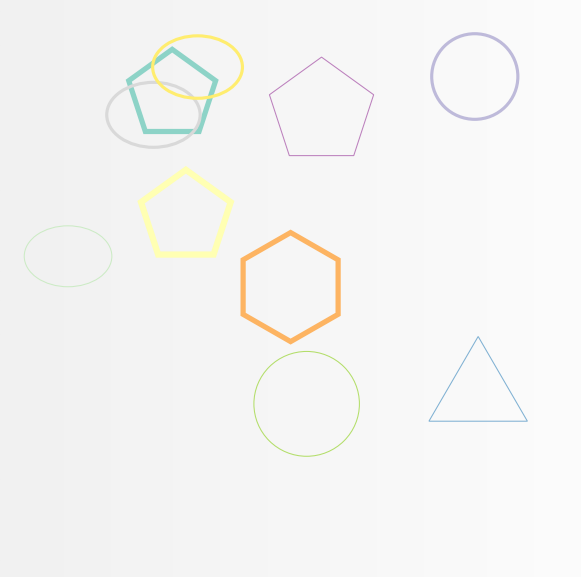[{"shape": "pentagon", "thickness": 2.5, "radius": 0.39, "center": [0.296, 0.835]}, {"shape": "pentagon", "thickness": 3, "radius": 0.41, "center": [0.32, 0.624]}, {"shape": "circle", "thickness": 1.5, "radius": 0.37, "center": [0.817, 0.867]}, {"shape": "triangle", "thickness": 0.5, "radius": 0.49, "center": [0.823, 0.319]}, {"shape": "hexagon", "thickness": 2.5, "radius": 0.47, "center": [0.5, 0.502]}, {"shape": "circle", "thickness": 0.5, "radius": 0.45, "center": [0.528, 0.3]}, {"shape": "oval", "thickness": 1.5, "radius": 0.4, "center": [0.264, 0.8]}, {"shape": "pentagon", "thickness": 0.5, "radius": 0.47, "center": [0.553, 0.806]}, {"shape": "oval", "thickness": 0.5, "radius": 0.38, "center": [0.117, 0.555]}, {"shape": "oval", "thickness": 1.5, "radius": 0.39, "center": [0.34, 0.883]}]